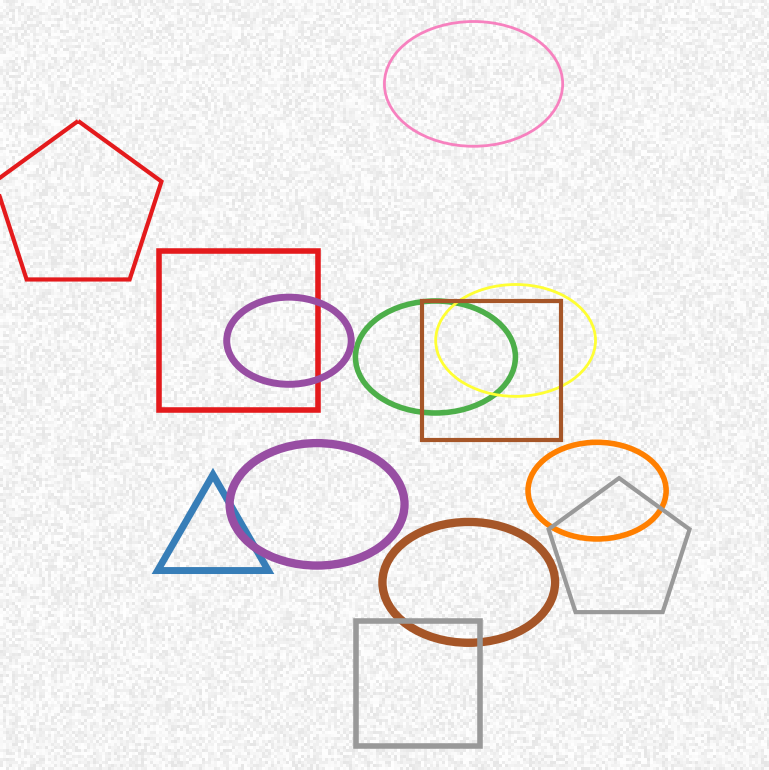[{"shape": "pentagon", "thickness": 1.5, "radius": 0.57, "center": [0.101, 0.729]}, {"shape": "square", "thickness": 2, "radius": 0.52, "center": [0.309, 0.57]}, {"shape": "triangle", "thickness": 2.5, "radius": 0.41, "center": [0.277, 0.301]}, {"shape": "oval", "thickness": 2, "radius": 0.52, "center": [0.566, 0.536]}, {"shape": "oval", "thickness": 2.5, "radius": 0.4, "center": [0.375, 0.557]}, {"shape": "oval", "thickness": 3, "radius": 0.57, "center": [0.412, 0.345]}, {"shape": "oval", "thickness": 2, "radius": 0.45, "center": [0.775, 0.363]}, {"shape": "oval", "thickness": 1, "radius": 0.52, "center": [0.67, 0.558]}, {"shape": "square", "thickness": 1.5, "radius": 0.45, "center": [0.639, 0.519]}, {"shape": "oval", "thickness": 3, "radius": 0.56, "center": [0.609, 0.244]}, {"shape": "oval", "thickness": 1, "radius": 0.58, "center": [0.615, 0.891]}, {"shape": "square", "thickness": 2, "radius": 0.41, "center": [0.543, 0.112]}, {"shape": "pentagon", "thickness": 1.5, "radius": 0.48, "center": [0.804, 0.283]}]